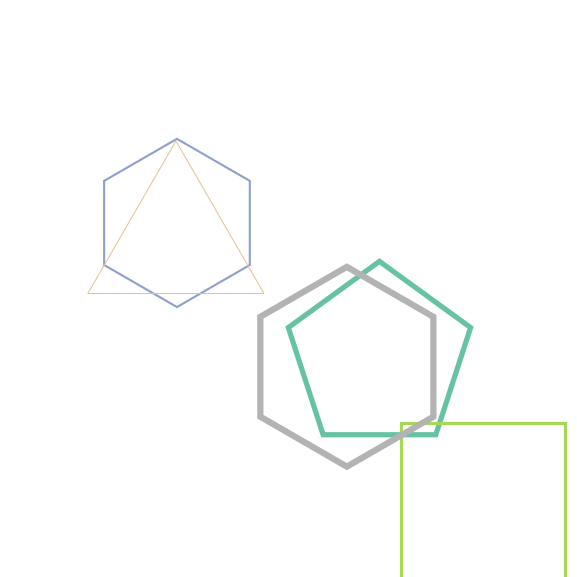[{"shape": "pentagon", "thickness": 2.5, "radius": 0.83, "center": [0.657, 0.381]}, {"shape": "hexagon", "thickness": 1, "radius": 0.73, "center": [0.306, 0.613]}, {"shape": "square", "thickness": 1.5, "radius": 0.71, "center": [0.836, 0.125]}, {"shape": "triangle", "thickness": 0.5, "radius": 0.88, "center": [0.305, 0.579]}, {"shape": "hexagon", "thickness": 3, "radius": 0.86, "center": [0.601, 0.364]}]